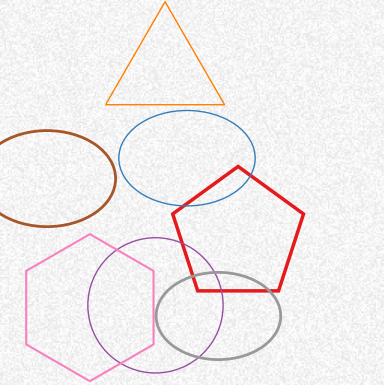[{"shape": "pentagon", "thickness": 2.5, "radius": 0.89, "center": [0.618, 0.389]}, {"shape": "oval", "thickness": 1, "radius": 0.89, "center": [0.486, 0.589]}, {"shape": "circle", "thickness": 1, "radius": 0.88, "center": [0.404, 0.207]}, {"shape": "triangle", "thickness": 1, "radius": 0.89, "center": [0.429, 0.817]}, {"shape": "oval", "thickness": 2, "radius": 0.89, "center": [0.122, 0.536]}, {"shape": "hexagon", "thickness": 1.5, "radius": 0.95, "center": [0.233, 0.201]}, {"shape": "oval", "thickness": 2, "radius": 0.81, "center": [0.567, 0.179]}]